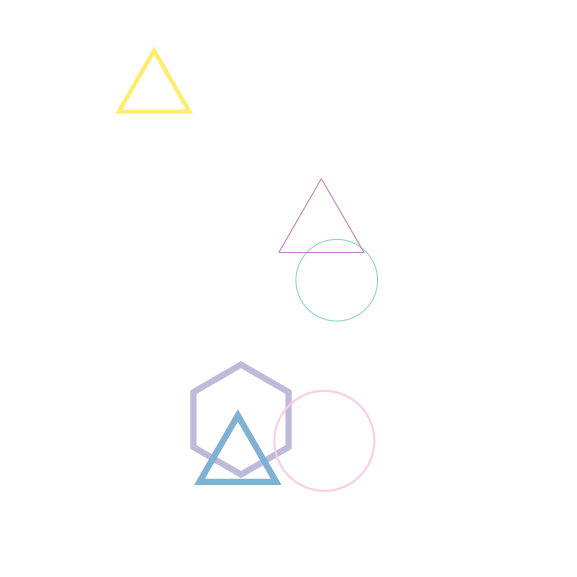[{"shape": "circle", "thickness": 0.5, "radius": 0.35, "center": [0.583, 0.514]}, {"shape": "hexagon", "thickness": 3, "radius": 0.48, "center": [0.417, 0.273]}, {"shape": "triangle", "thickness": 3, "radius": 0.38, "center": [0.412, 0.203]}, {"shape": "circle", "thickness": 1, "radius": 0.43, "center": [0.562, 0.236]}, {"shape": "triangle", "thickness": 0.5, "radius": 0.43, "center": [0.557, 0.605]}, {"shape": "triangle", "thickness": 2, "radius": 0.35, "center": [0.267, 0.841]}]